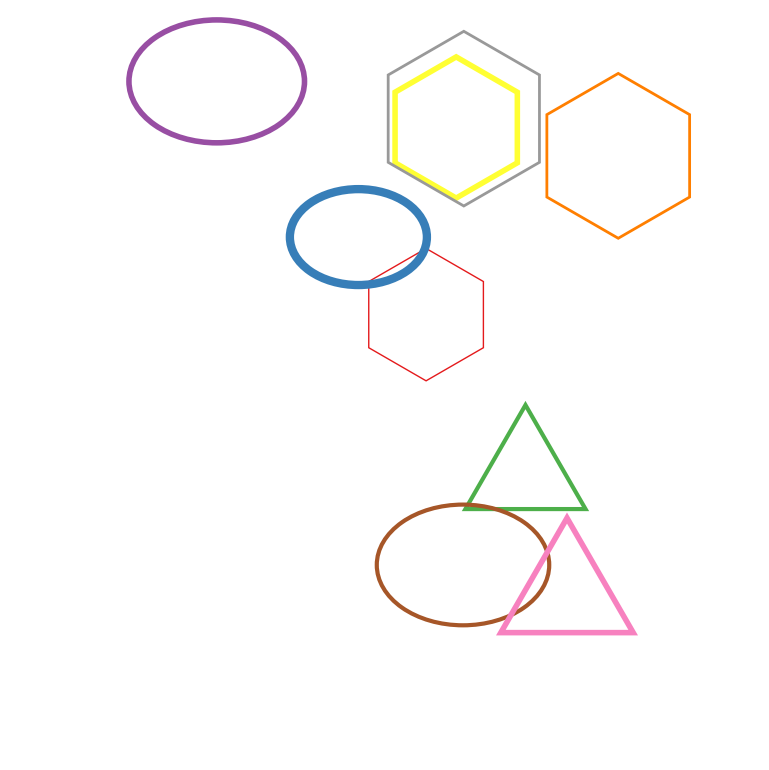[{"shape": "hexagon", "thickness": 0.5, "radius": 0.43, "center": [0.553, 0.591]}, {"shape": "oval", "thickness": 3, "radius": 0.44, "center": [0.465, 0.692]}, {"shape": "triangle", "thickness": 1.5, "radius": 0.45, "center": [0.682, 0.384]}, {"shape": "oval", "thickness": 2, "radius": 0.57, "center": [0.281, 0.894]}, {"shape": "hexagon", "thickness": 1, "radius": 0.54, "center": [0.803, 0.798]}, {"shape": "hexagon", "thickness": 2, "radius": 0.46, "center": [0.592, 0.834]}, {"shape": "oval", "thickness": 1.5, "radius": 0.56, "center": [0.601, 0.266]}, {"shape": "triangle", "thickness": 2, "radius": 0.5, "center": [0.736, 0.228]}, {"shape": "hexagon", "thickness": 1, "radius": 0.57, "center": [0.602, 0.846]}]